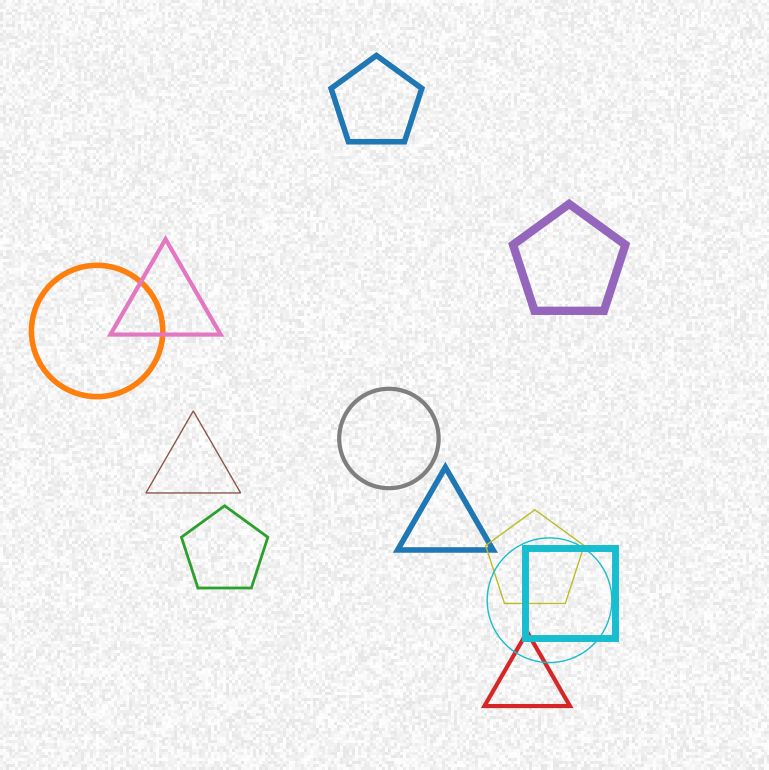[{"shape": "pentagon", "thickness": 2, "radius": 0.31, "center": [0.489, 0.866]}, {"shape": "triangle", "thickness": 2, "radius": 0.36, "center": [0.578, 0.322]}, {"shape": "circle", "thickness": 2, "radius": 0.43, "center": [0.126, 0.57]}, {"shape": "pentagon", "thickness": 1, "radius": 0.3, "center": [0.292, 0.284]}, {"shape": "triangle", "thickness": 1.5, "radius": 0.32, "center": [0.685, 0.115]}, {"shape": "pentagon", "thickness": 3, "radius": 0.38, "center": [0.739, 0.658]}, {"shape": "triangle", "thickness": 0.5, "radius": 0.36, "center": [0.251, 0.395]}, {"shape": "triangle", "thickness": 1.5, "radius": 0.41, "center": [0.215, 0.607]}, {"shape": "circle", "thickness": 1.5, "radius": 0.32, "center": [0.505, 0.431]}, {"shape": "pentagon", "thickness": 0.5, "radius": 0.34, "center": [0.695, 0.271]}, {"shape": "circle", "thickness": 0.5, "radius": 0.4, "center": [0.714, 0.22]}, {"shape": "square", "thickness": 2.5, "radius": 0.29, "center": [0.74, 0.23]}]